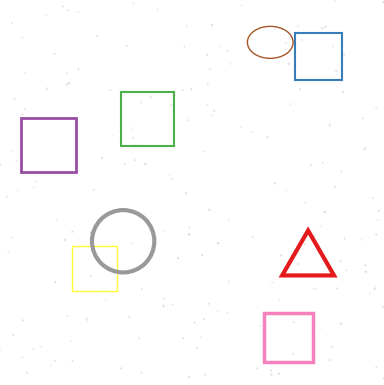[{"shape": "triangle", "thickness": 3, "radius": 0.39, "center": [0.8, 0.323]}, {"shape": "square", "thickness": 1.5, "radius": 0.3, "center": [0.826, 0.854]}, {"shape": "square", "thickness": 1.5, "radius": 0.35, "center": [0.383, 0.691]}, {"shape": "square", "thickness": 2, "radius": 0.36, "center": [0.125, 0.623]}, {"shape": "square", "thickness": 1, "radius": 0.29, "center": [0.246, 0.302]}, {"shape": "oval", "thickness": 1, "radius": 0.3, "center": [0.702, 0.89]}, {"shape": "square", "thickness": 2.5, "radius": 0.32, "center": [0.749, 0.124]}, {"shape": "circle", "thickness": 3, "radius": 0.4, "center": [0.32, 0.373]}]